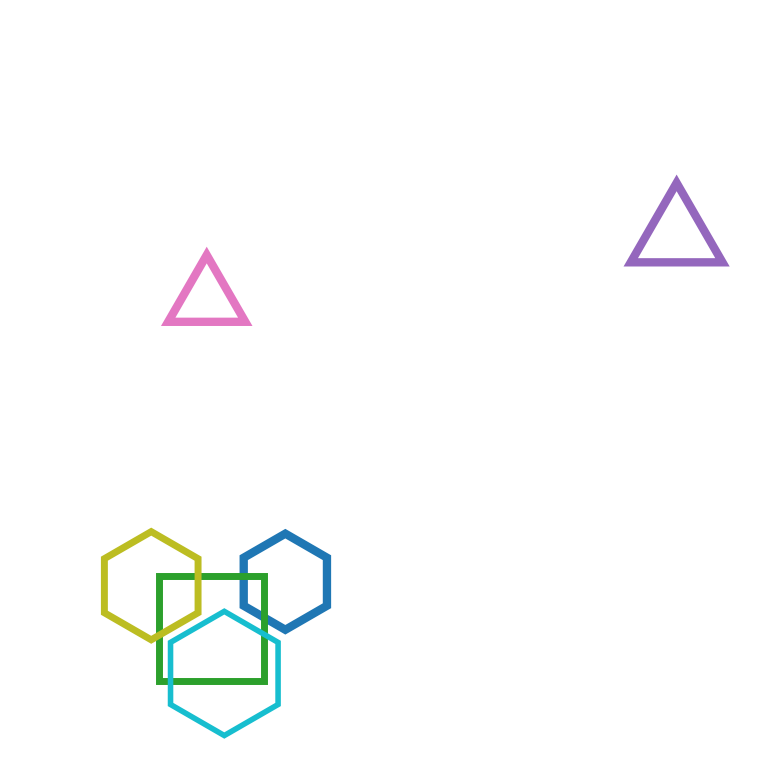[{"shape": "hexagon", "thickness": 3, "radius": 0.31, "center": [0.371, 0.245]}, {"shape": "square", "thickness": 2.5, "radius": 0.34, "center": [0.274, 0.183]}, {"shape": "triangle", "thickness": 3, "radius": 0.34, "center": [0.879, 0.694]}, {"shape": "triangle", "thickness": 3, "radius": 0.29, "center": [0.268, 0.611]}, {"shape": "hexagon", "thickness": 2.5, "radius": 0.35, "center": [0.196, 0.239]}, {"shape": "hexagon", "thickness": 2, "radius": 0.4, "center": [0.291, 0.125]}]